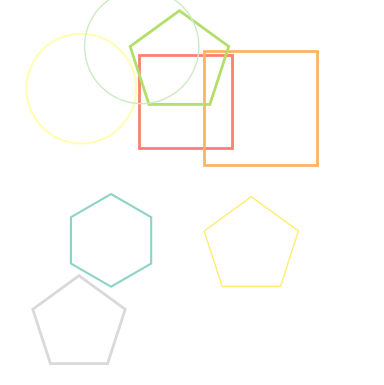[{"shape": "hexagon", "thickness": 1.5, "radius": 0.6, "center": [0.288, 0.376]}, {"shape": "circle", "thickness": 1.5, "radius": 0.71, "center": [0.211, 0.77]}, {"shape": "square", "thickness": 2, "radius": 0.6, "center": [0.482, 0.737]}, {"shape": "square", "thickness": 2, "radius": 0.74, "center": [0.677, 0.72]}, {"shape": "pentagon", "thickness": 2, "radius": 0.67, "center": [0.466, 0.838]}, {"shape": "pentagon", "thickness": 2, "radius": 0.63, "center": [0.205, 0.158]}, {"shape": "circle", "thickness": 1, "radius": 0.74, "center": [0.368, 0.879]}, {"shape": "pentagon", "thickness": 1, "radius": 0.64, "center": [0.653, 0.36]}]